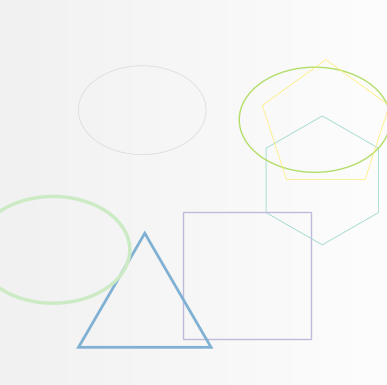[{"shape": "hexagon", "thickness": 0.5, "radius": 0.84, "center": [0.832, 0.531]}, {"shape": "square", "thickness": 1, "radius": 0.82, "center": [0.637, 0.284]}, {"shape": "triangle", "thickness": 2, "radius": 0.99, "center": [0.374, 0.197]}, {"shape": "oval", "thickness": 1, "radius": 0.98, "center": [0.813, 0.689]}, {"shape": "oval", "thickness": 0.5, "radius": 0.82, "center": [0.367, 0.714]}, {"shape": "oval", "thickness": 2.5, "radius": 0.99, "center": [0.137, 0.351]}, {"shape": "pentagon", "thickness": 0.5, "radius": 0.86, "center": [0.841, 0.673]}]